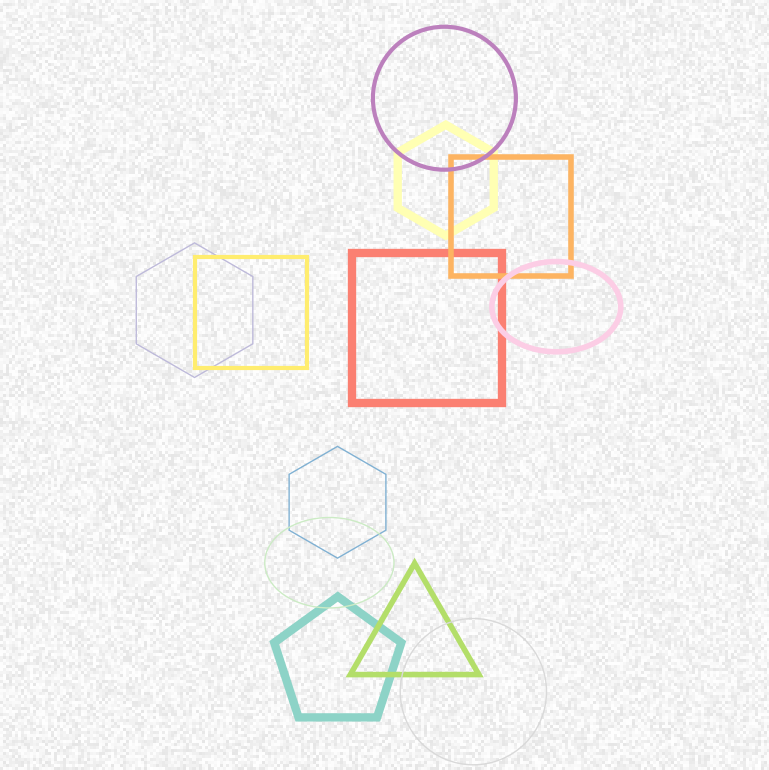[{"shape": "pentagon", "thickness": 3, "radius": 0.43, "center": [0.439, 0.139]}, {"shape": "hexagon", "thickness": 3, "radius": 0.36, "center": [0.579, 0.766]}, {"shape": "hexagon", "thickness": 0.5, "radius": 0.44, "center": [0.253, 0.597]}, {"shape": "square", "thickness": 3, "radius": 0.49, "center": [0.554, 0.574]}, {"shape": "hexagon", "thickness": 0.5, "radius": 0.36, "center": [0.438, 0.348]}, {"shape": "square", "thickness": 2, "radius": 0.39, "center": [0.664, 0.719]}, {"shape": "triangle", "thickness": 2, "radius": 0.48, "center": [0.538, 0.172]}, {"shape": "oval", "thickness": 2, "radius": 0.42, "center": [0.723, 0.602]}, {"shape": "circle", "thickness": 0.5, "radius": 0.47, "center": [0.615, 0.102]}, {"shape": "circle", "thickness": 1.5, "radius": 0.46, "center": [0.577, 0.872]}, {"shape": "oval", "thickness": 0.5, "radius": 0.42, "center": [0.428, 0.269]}, {"shape": "square", "thickness": 1.5, "radius": 0.36, "center": [0.326, 0.594]}]